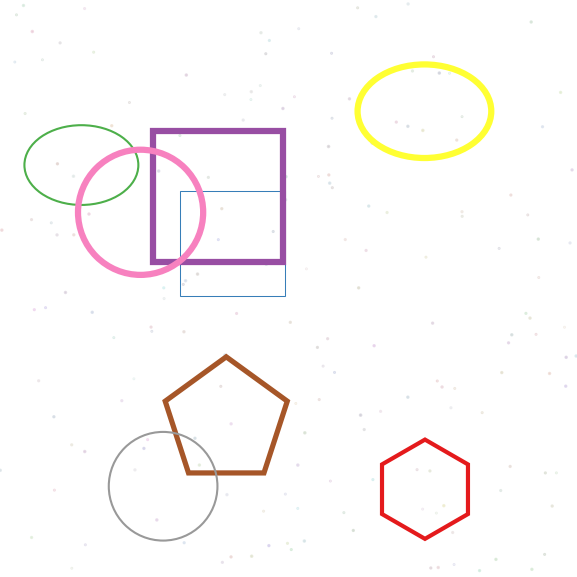[{"shape": "hexagon", "thickness": 2, "radius": 0.43, "center": [0.736, 0.152]}, {"shape": "square", "thickness": 0.5, "radius": 0.45, "center": [0.402, 0.577]}, {"shape": "oval", "thickness": 1, "radius": 0.49, "center": [0.141, 0.713]}, {"shape": "square", "thickness": 3, "radius": 0.57, "center": [0.378, 0.659]}, {"shape": "oval", "thickness": 3, "radius": 0.58, "center": [0.735, 0.807]}, {"shape": "pentagon", "thickness": 2.5, "radius": 0.56, "center": [0.392, 0.27]}, {"shape": "circle", "thickness": 3, "radius": 0.54, "center": [0.243, 0.632]}, {"shape": "circle", "thickness": 1, "radius": 0.47, "center": [0.282, 0.157]}]